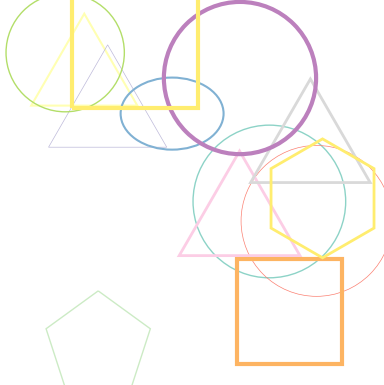[{"shape": "circle", "thickness": 1, "radius": 0.99, "center": [0.7, 0.477]}, {"shape": "triangle", "thickness": 1.5, "radius": 0.8, "center": [0.219, 0.805]}, {"shape": "triangle", "thickness": 0.5, "radius": 0.89, "center": [0.28, 0.706]}, {"shape": "circle", "thickness": 0.5, "radius": 0.98, "center": [0.822, 0.426]}, {"shape": "oval", "thickness": 1.5, "radius": 0.67, "center": [0.447, 0.705]}, {"shape": "square", "thickness": 3, "radius": 0.68, "center": [0.751, 0.191]}, {"shape": "circle", "thickness": 1, "radius": 0.77, "center": [0.169, 0.863]}, {"shape": "triangle", "thickness": 2, "radius": 0.91, "center": [0.622, 0.427]}, {"shape": "triangle", "thickness": 2, "radius": 0.9, "center": [0.806, 0.616]}, {"shape": "circle", "thickness": 3, "radius": 0.99, "center": [0.623, 0.797]}, {"shape": "pentagon", "thickness": 1, "radius": 0.71, "center": [0.255, 0.102]}, {"shape": "hexagon", "thickness": 2, "radius": 0.77, "center": [0.838, 0.485]}, {"shape": "square", "thickness": 3, "radius": 0.82, "center": [0.351, 0.883]}]